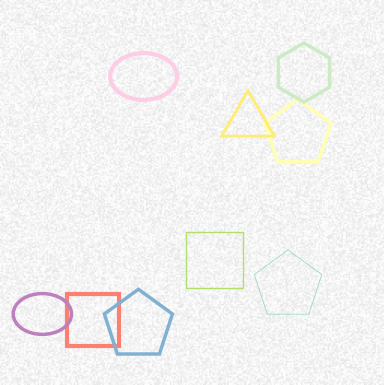[{"shape": "pentagon", "thickness": 0.5, "radius": 0.46, "center": [0.748, 0.259]}, {"shape": "pentagon", "thickness": 2.5, "radius": 0.45, "center": [0.774, 0.653]}, {"shape": "square", "thickness": 3, "radius": 0.34, "center": [0.242, 0.168]}, {"shape": "pentagon", "thickness": 2.5, "radius": 0.46, "center": [0.359, 0.156]}, {"shape": "square", "thickness": 1, "radius": 0.37, "center": [0.558, 0.325]}, {"shape": "oval", "thickness": 3, "radius": 0.43, "center": [0.373, 0.801]}, {"shape": "oval", "thickness": 2.5, "radius": 0.38, "center": [0.11, 0.184]}, {"shape": "hexagon", "thickness": 2.5, "radius": 0.38, "center": [0.789, 0.812]}, {"shape": "triangle", "thickness": 2, "radius": 0.4, "center": [0.644, 0.686]}]